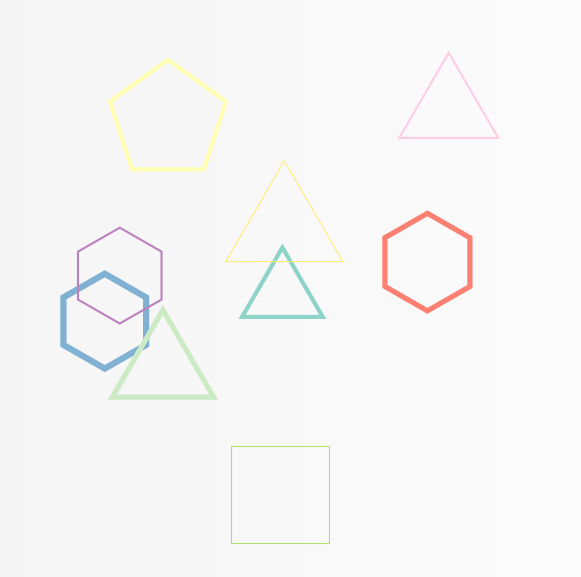[{"shape": "triangle", "thickness": 2, "radius": 0.4, "center": [0.486, 0.49]}, {"shape": "pentagon", "thickness": 2, "radius": 0.52, "center": [0.289, 0.791]}, {"shape": "hexagon", "thickness": 2.5, "radius": 0.42, "center": [0.735, 0.545]}, {"shape": "hexagon", "thickness": 3, "radius": 0.41, "center": [0.18, 0.443]}, {"shape": "square", "thickness": 0.5, "radius": 0.42, "center": [0.482, 0.143]}, {"shape": "triangle", "thickness": 1, "radius": 0.49, "center": [0.772, 0.809]}, {"shape": "hexagon", "thickness": 1, "radius": 0.41, "center": [0.206, 0.522]}, {"shape": "triangle", "thickness": 2.5, "radius": 0.5, "center": [0.28, 0.362]}, {"shape": "triangle", "thickness": 0.5, "radius": 0.58, "center": [0.489, 0.604]}]